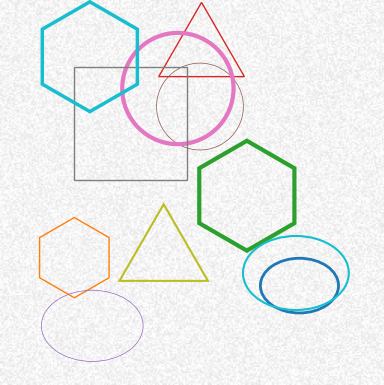[{"shape": "oval", "thickness": 2, "radius": 0.51, "center": [0.778, 0.258]}, {"shape": "hexagon", "thickness": 1, "radius": 0.52, "center": [0.193, 0.331]}, {"shape": "hexagon", "thickness": 3, "radius": 0.71, "center": [0.641, 0.492]}, {"shape": "triangle", "thickness": 1, "radius": 0.64, "center": [0.524, 0.865]}, {"shape": "oval", "thickness": 0.5, "radius": 0.66, "center": [0.24, 0.154]}, {"shape": "circle", "thickness": 0.5, "radius": 0.56, "center": [0.519, 0.723]}, {"shape": "circle", "thickness": 3, "radius": 0.72, "center": [0.462, 0.77]}, {"shape": "square", "thickness": 1, "radius": 0.73, "center": [0.34, 0.68]}, {"shape": "triangle", "thickness": 1.5, "radius": 0.66, "center": [0.425, 0.337]}, {"shape": "hexagon", "thickness": 2.5, "radius": 0.71, "center": [0.233, 0.853]}, {"shape": "oval", "thickness": 1.5, "radius": 0.69, "center": [0.769, 0.291]}]